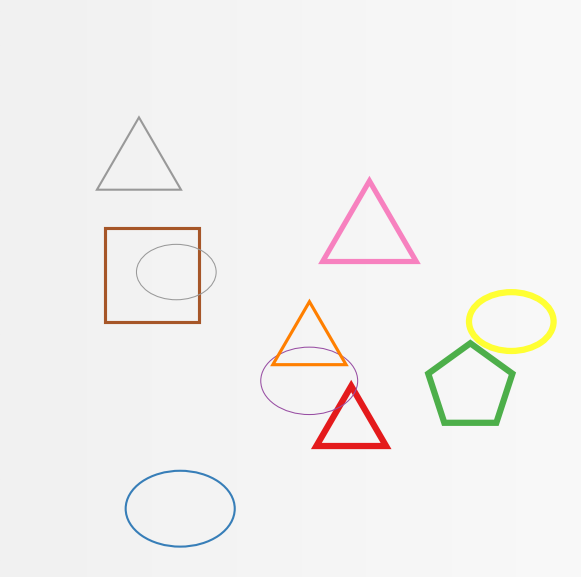[{"shape": "triangle", "thickness": 3, "radius": 0.35, "center": [0.604, 0.261]}, {"shape": "oval", "thickness": 1, "radius": 0.47, "center": [0.31, 0.118]}, {"shape": "pentagon", "thickness": 3, "radius": 0.38, "center": [0.809, 0.329]}, {"shape": "oval", "thickness": 0.5, "radius": 0.42, "center": [0.532, 0.34]}, {"shape": "triangle", "thickness": 1.5, "radius": 0.36, "center": [0.532, 0.404]}, {"shape": "oval", "thickness": 3, "radius": 0.36, "center": [0.88, 0.442]}, {"shape": "square", "thickness": 1.5, "radius": 0.41, "center": [0.261, 0.523]}, {"shape": "triangle", "thickness": 2.5, "radius": 0.46, "center": [0.636, 0.593]}, {"shape": "oval", "thickness": 0.5, "radius": 0.34, "center": [0.303, 0.528]}, {"shape": "triangle", "thickness": 1, "radius": 0.42, "center": [0.239, 0.712]}]